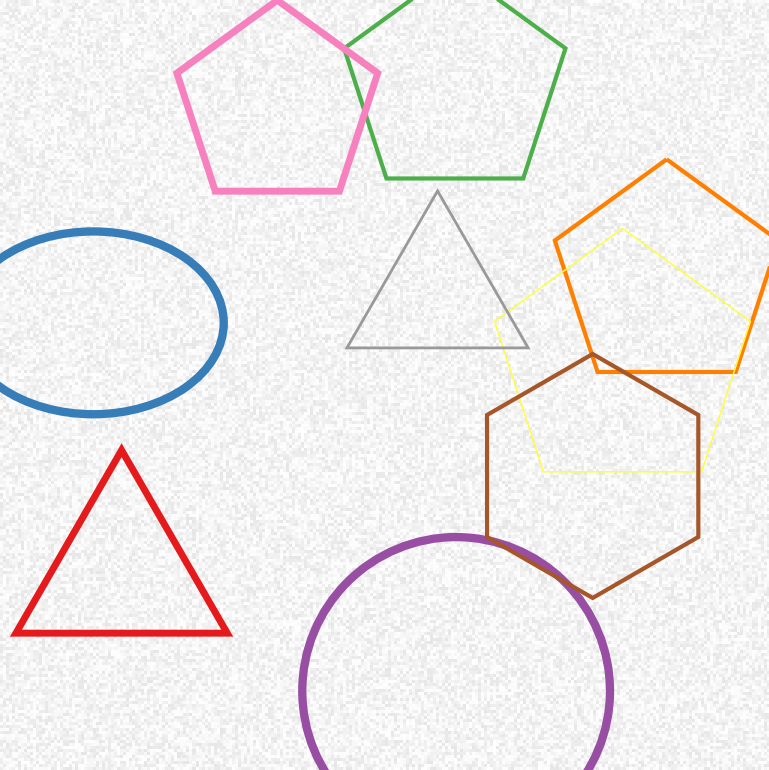[{"shape": "triangle", "thickness": 2.5, "radius": 0.79, "center": [0.158, 0.257]}, {"shape": "oval", "thickness": 3, "radius": 0.85, "center": [0.121, 0.581]}, {"shape": "pentagon", "thickness": 1.5, "radius": 0.76, "center": [0.591, 0.89]}, {"shape": "circle", "thickness": 3, "radius": 1.0, "center": [0.592, 0.103]}, {"shape": "pentagon", "thickness": 1.5, "radius": 0.76, "center": [0.866, 0.64]}, {"shape": "pentagon", "thickness": 0.5, "radius": 0.87, "center": [0.808, 0.529]}, {"shape": "hexagon", "thickness": 1.5, "radius": 0.79, "center": [0.77, 0.382]}, {"shape": "pentagon", "thickness": 2.5, "radius": 0.69, "center": [0.36, 0.863]}, {"shape": "triangle", "thickness": 1, "radius": 0.68, "center": [0.568, 0.616]}]